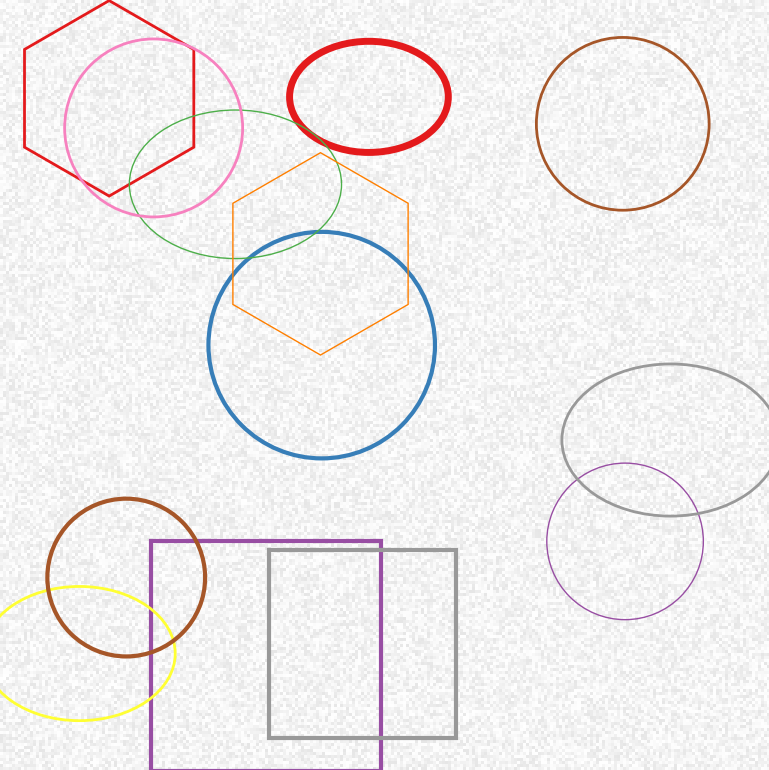[{"shape": "oval", "thickness": 2.5, "radius": 0.52, "center": [0.479, 0.874]}, {"shape": "hexagon", "thickness": 1, "radius": 0.63, "center": [0.142, 0.872]}, {"shape": "circle", "thickness": 1.5, "radius": 0.74, "center": [0.418, 0.552]}, {"shape": "oval", "thickness": 0.5, "radius": 0.69, "center": [0.306, 0.761]}, {"shape": "square", "thickness": 1.5, "radius": 0.75, "center": [0.346, 0.149]}, {"shape": "circle", "thickness": 0.5, "radius": 0.51, "center": [0.812, 0.297]}, {"shape": "hexagon", "thickness": 0.5, "radius": 0.66, "center": [0.416, 0.67]}, {"shape": "oval", "thickness": 1, "radius": 0.62, "center": [0.103, 0.151]}, {"shape": "circle", "thickness": 1, "radius": 0.56, "center": [0.809, 0.839]}, {"shape": "circle", "thickness": 1.5, "radius": 0.51, "center": [0.164, 0.25]}, {"shape": "circle", "thickness": 1, "radius": 0.58, "center": [0.2, 0.834]}, {"shape": "oval", "thickness": 1, "radius": 0.71, "center": [0.871, 0.429]}, {"shape": "square", "thickness": 1.5, "radius": 0.61, "center": [0.471, 0.164]}]